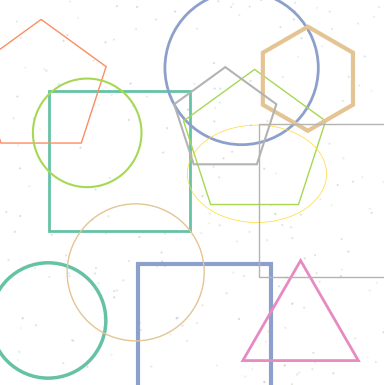[{"shape": "square", "thickness": 2, "radius": 0.91, "center": [0.31, 0.582]}, {"shape": "circle", "thickness": 2.5, "radius": 0.75, "center": [0.125, 0.168]}, {"shape": "pentagon", "thickness": 1, "radius": 0.89, "center": [0.107, 0.772]}, {"shape": "square", "thickness": 3, "radius": 0.87, "center": [0.531, 0.141]}, {"shape": "circle", "thickness": 2, "radius": 1.0, "center": [0.628, 0.823]}, {"shape": "triangle", "thickness": 2, "radius": 0.87, "center": [0.781, 0.15]}, {"shape": "circle", "thickness": 1.5, "radius": 0.71, "center": [0.227, 0.655]}, {"shape": "pentagon", "thickness": 1, "radius": 0.97, "center": [0.661, 0.626]}, {"shape": "oval", "thickness": 0.5, "radius": 0.9, "center": [0.668, 0.549]}, {"shape": "hexagon", "thickness": 3, "radius": 0.68, "center": [0.8, 0.796]}, {"shape": "circle", "thickness": 1, "radius": 0.89, "center": [0.352, 0.293]}, {"shape": "square", "thickness": 1, "radius": 0.99, "center": [0.872, 0.48]}, {"shape": "pentagon", "thickness": 1.5, "radius": 0.7, "center": [0.585, 0.686]}]